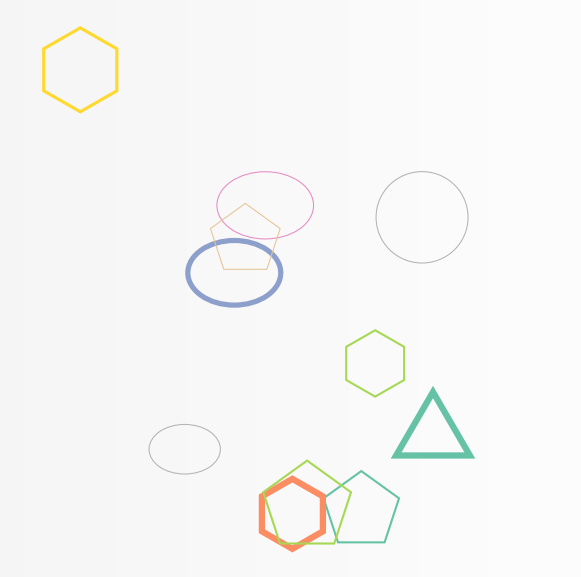[{"shape": "pentagon", "thickness": 1, "radius": 0.34, "center": [0.622, 0.115]}, {"shape": "triangle", "thickness": 3, "radius": 0.37, "center": [0.745, 0.247]}, {"shape": "hexagon", "thickness": 3, "radius": 0.3, "center": [0.503, 0.109]}, {"shape": "oval", "thickness": 2.5, "radius": 0.4, "center": [0.403, 0.527]}, {"shape": "oval", "thickness": 0.5, "radius": 0.42, "center": [0.456, 0.644]}, {"shape": "pentagon", "thickness": 1, "radius": 0.4, "center": [0.528, 0.122]}, {"shape": "hexagon", "thickness": 1, "radius": 0.29, "center": [0.645, 0.37]}, {"shape": "hexagon", "thickness": 1.5, "radius": 0.36, "center": [0.138, 0.878]}, {"shape": "pentagon", "thickness": 0.5, "radius": 0.32, "center": [0.422, 0.584]}, {"shape": "circle", "thickness": 0.5, "radius": 0.4, "center": [0.726, 0.623]}, {"shape": "oval", "thickness": 0.5, "radius": 0.31, "center": [0.318, 0.221]}]